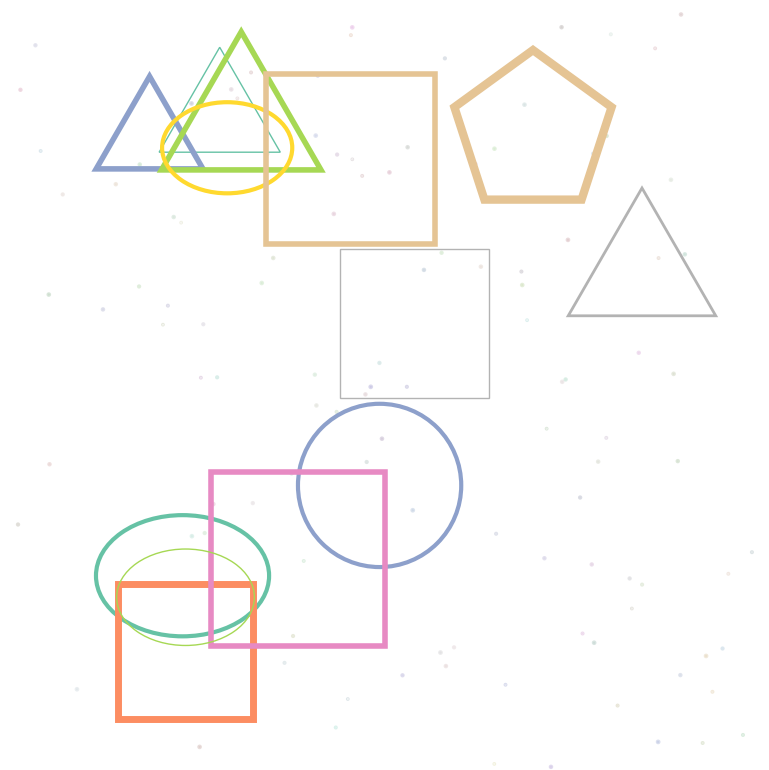[{"shape": "oval", "thickness": 1.5, "radius": 0.56, "center": [0.237, 0.252]}, {"shape": "triangle", "thickness": 0.5, "radius": 0.45, "center": [0.285, 0.848]}, {"shape": "square", "thickness": 2.5, "radius": 0.44, "center": [0.241, 0.154]}, {"shape": "circle", "thickness": 1.5, "radius": 0.53, "center": [0.493, 0.37]}, {"shape": "triangle", "thickness": 2, "radius": 0.4, "center": [0.194, 0.821]}, {"shape": "square", "thickness": 2, "radius": 0.57, "center": [0.388, 0.275]}, {"shape": "oval", "thickness": 0.5, "radius": 0.45, "center": [0.241, 0.224]}, {"shape": "triangle", "thickness": 2, "radius": 0.6, "center": [0.313, 0.839]}, {"shape": "oval", "thickness": 1.5, "radius": 0.42, "center": [0.295, 0.808]}, {"shape": "square", "thickness": 2, "radius": 0.55, "center": [0.455, 0.793]}, {"shape": "pentagon", "thickness": 3, "radius": 0.54, "center": [0.692, 0.828]}, {"shape": "square", "thickness": 0.5, "radius": 0.48, "center": [0.538, 0.58]}, {"shape": "triangle", "thickness": 1, "radius": 0.55, "center": [0.834, 0.645]}]